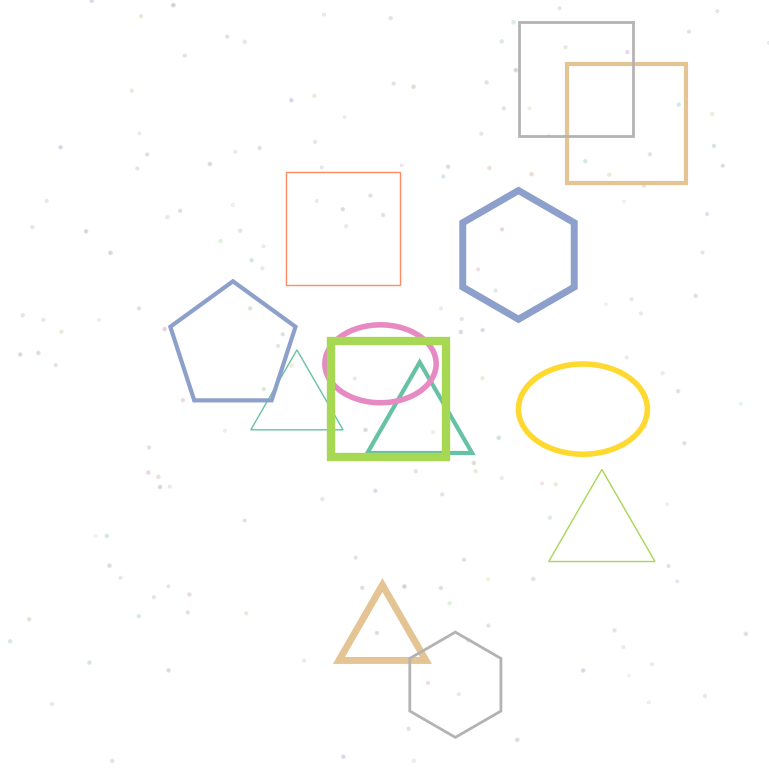[{"shape": "triangle", "thickness": 1.5, "radius": 0.39, "center": [0.545, 0.451]}, {"shape": "triangle", "thickness": 0.5, "radius": 0.35, "center": [0.386, 0.476]}, {"shape": "square", "thickness": 0.5, "radius": 0.37, "center": [0.445, 0.703]}, {"shape": "hexagon", "thickness": 2.5, "radius": 0.42, "center": [0.673, 0.669]}, {"shape": "pentagon", "thickness": 1.5, "radius": 0.43, "center": [0.302, 0.549]}, {"shape": "oval", "thickness": 2, "radius": 0.36, "center": [0.494, 0.528]}, {"shape": "triangle", "thickness": 0.5, "radius": 0.4, "center": [0.782, 0.311]}, {"shape": "square", "thickness": 3, "radius": 0.38, "center": [0.505, 0.482]}, {"shape": "oval", "thickness": 2, "radius": 0.42, "center": [0.757, 0.469]}, {"shape": "triangle", "thickness": 2.5, "radius": 0.33, "center": [0.497, 0.175]}, {"shape": "square", "thickness": 1.5, "radius": 0.39, "center": [0.813, 0.84]}, {"shape": "square", "thickness": 1, "radius": 0.37, "center": [0.748, 0.898]}, {"shape": "hexagon", "thickness": 1, "radius": 0.34, "center": [0.591, 0.111]}]